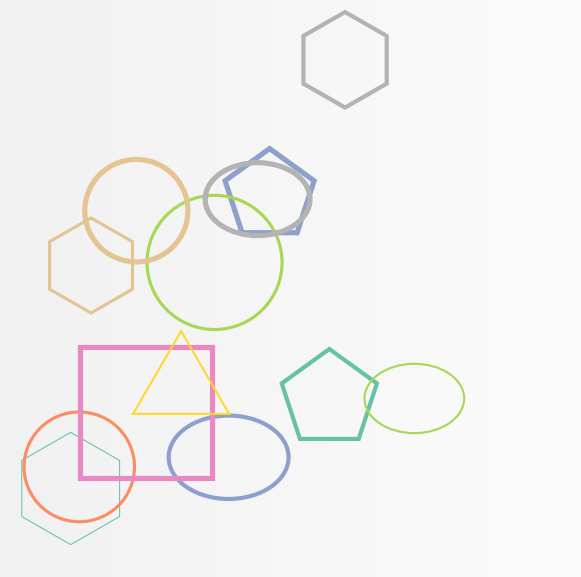[{"shape": "pentagon", "thickness": 2, "radius": 0.43, "center": [0.567, 0.309]}, {"shape": "hexagon", "thickness": 0.5, "radius": 0.49, "center": [0.122, 0.153]}, {"shape": "circle", "thickness": 1.5, "radius": 0.48, "center": [0.136, 0.191]}, {"shape": "pentagon", "thickness": 2.5, "radius": 0.4, "center": [0.464, 0.661]}, {"shape": "oval", "thickness": 2, "radius": 0.52, "center": [0.393, 0.207]}, {"shape": "square", "thickness": 2.5, "radius": 0.57, "center": [0.251, 0.285]}, {"shape": "circle", "thickness": 1.5, "radius": 0.58, "center": [0.369, 0.545]}, {"shape": "oval", "thickness": 1, "radius": 0.43, "center": [0.713, 0.309]}, {"shape": "triangle", "thickness": 1, "radius": 0.48, "center": [0.312, 0.33]}, {"shape": "circle", "thickness": 2.5, "radius": 0.44, "center": [0.235, 0.634]}, {"shape": "hexagon", "thickness": 1.5, "radius": 0.41, "center": [0.157, 0.539]}, {"shape": "oval", "thickness": 2.5, "radius": 0.45, "center": [0.443, 0.654]}, {"shape": "hexagon", "thickness": 2, "radius": 0.41, "center": [0.594, 0.896]}]